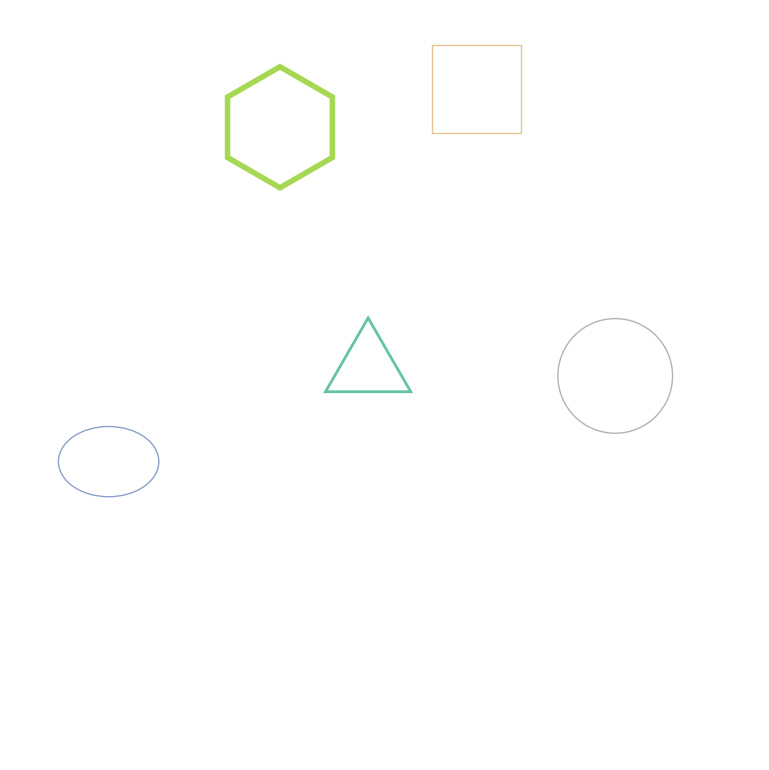[{"shape": "triangle", "thickness": 1, "radius": 0.32, "center": [0.478, 0.523]}, {"shape": "oval", "thickness": 0.5, "radius": 0.33, "center": [0.141, 0.401]}, {"shape": "hexagon", "thickness": 2, "radius": 0.39, "center": [0.364, 0.835]}, {"shape": "square", "thickness": 0.5, "radius": 0.29, "center": [0.618, 0.884]}, {"shape": "circle", "thickness": 0.5, "radius": 0.37, "center": [0.799, 0.512]}]